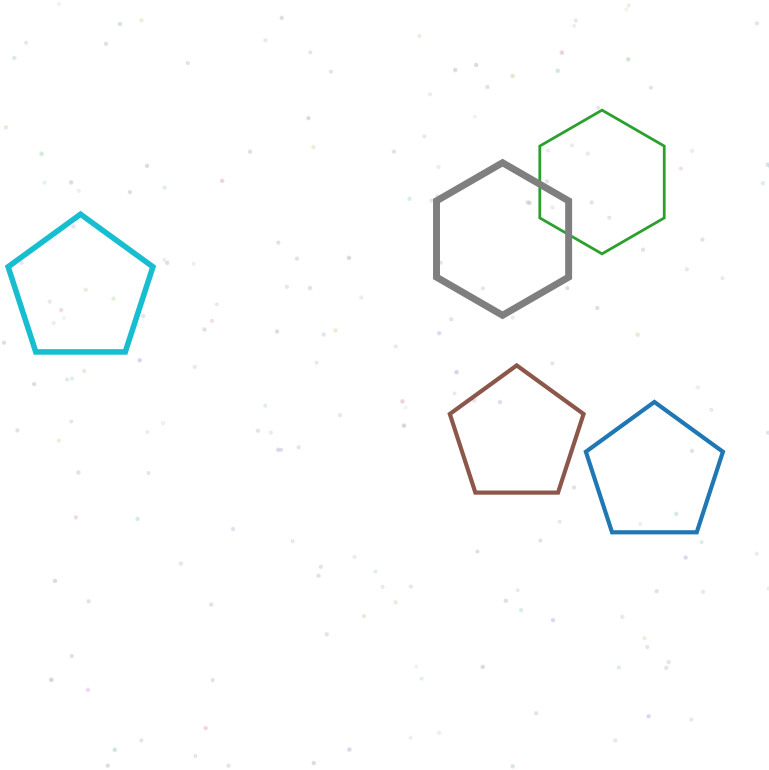[{"shape": "pentagon", "thickness": 1.5, "radius": 0.47, "center": [0.85, 0.384]}, {"shape": "hexagon", "thickness": 1, "radius": 0.47, "center": [0.782, 0.764]}, {"shape": "pentagon", "thickness": 1.5, "radius": 0.46, "center": [0.671, 0.434]}, {"shape": "hexagon", "thickness": 2.5, "radius": 0.5, "center": [0.653, 0.69]}, {"shape": "pentagon", "thickness": 2, "radius": 0.49, "center": [0.105, 0.623]}]